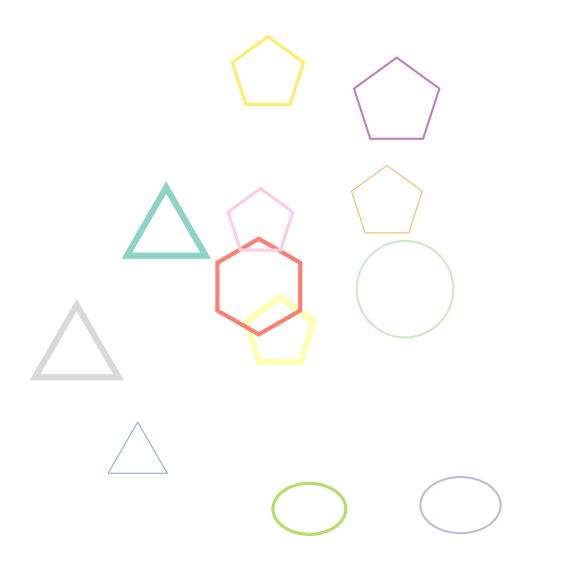[{"shape": "triangle", "thickness": 3, "radius": 0.39, "center": [0.288, 0.596]}, {"shape": "pentagon", "thickness": 3, "radius": 0.31, "center": [0.485, 0.423]}, {"shape": "oval", "thickness": 1, "radius": 0.35, "center": [0.797, 0.124]}, {"shape": "hexagon", "thickness": 2, "radius": 0.41, "center": [0.448, 0.503]}, {"shape": "triangle", "thickness": 0.5, "radius": 0.3, "center": [0.238, 0.209]}, {"shape": "pentagon", "thickness": 0.5, "radius": 0.32, "center": [0.67, 0.648]}, {"shape": "oval", "thickness": 1.5, "radius": 0.32, "center": [0.536, 0.118]}, {"shape": "pentagon", "thickness": 1.5, "radius": 0.29, "center": [0.451, 0.614]}, {"shape": "triangle", "thickness": 3, "radius": 0.42, "center": [0.133, 0.387]}, {"shape": "pentagon", "thickness": 1, "radius": 0.39, "center": [0.687, 0.822]}, {"shape": "circle", "thickness": 1, "radius": 0.42, "center": [0.701, 0.498]}, {"shape": "pentagon", "thickness": 1.5, "radius": 0.32, "center": [0.464, 0.871]}]